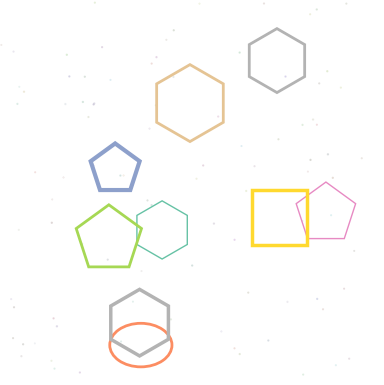[{"shape": "hexagon", "thickness": 1, "radius": 0.38, "center": [0.421, 0.403]}, {"shape": "oval", "thickness": 2, "radius": 0.4, "center": [0.366, 0.104]}, {"shape": "pentagon", "thickness": 3, "radius": 0.33, "center": [0.299, 0.561]}, {"shape": "pentagon", "thickness": 1, "radius": 0.41, "center": [0.847, 0.446]}, {"shape": "pentagon", "thickness": 2, "radius": 0.45, "center": [0.283, 0.379]}, {"shape": "square", "thickness": 2.5, "radius": 0.36, "center": [0.726, 0.435]}, {"shape": "hexagon", "thickness": 2, "radius": 0.5, "center": [0.493, 0.732]}, {"shape": "hexagon", "thickness": 2.5, "radius": 0.43, "center": [0.363, 0.162]}, {"shape": "hexagon", "thickness": 2, "radius": 0.42, "center": [0.719, 0.843]}]